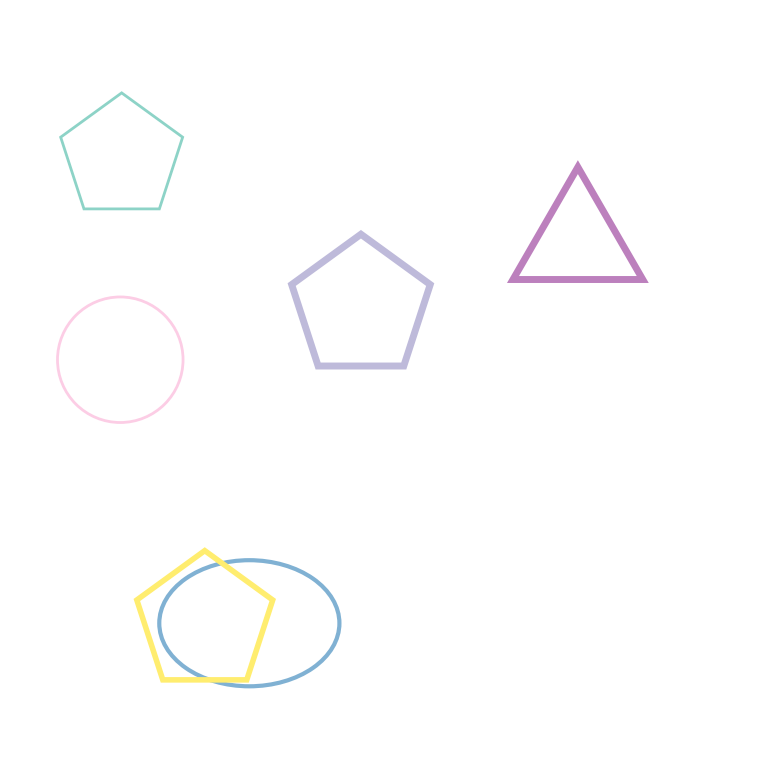[{"shape": "pentagon", "thickness": 1, "radius": 0.42, "center": [0.158, 0.796]}, {"shape": "pentagon", "thickness": 2.5, "radius": 0.47, "center": [0.469, 0.601]}, {"shape": "oval", "thickness": 1.5, "radius": 0.58, "center": [0.324, 0.191]}, {"shape": "circle", "thickness": 1, "radius": 0.41, "center": [0.156, 0.533]}, {"shape": "triangle", "thickness": 2.5, "radius": 0.49, "center": [0.75, 0.686]}, {"shape": "pentagon", "thickness": 2, "radius": 0.46, "center": [0.266, 0.192]}]